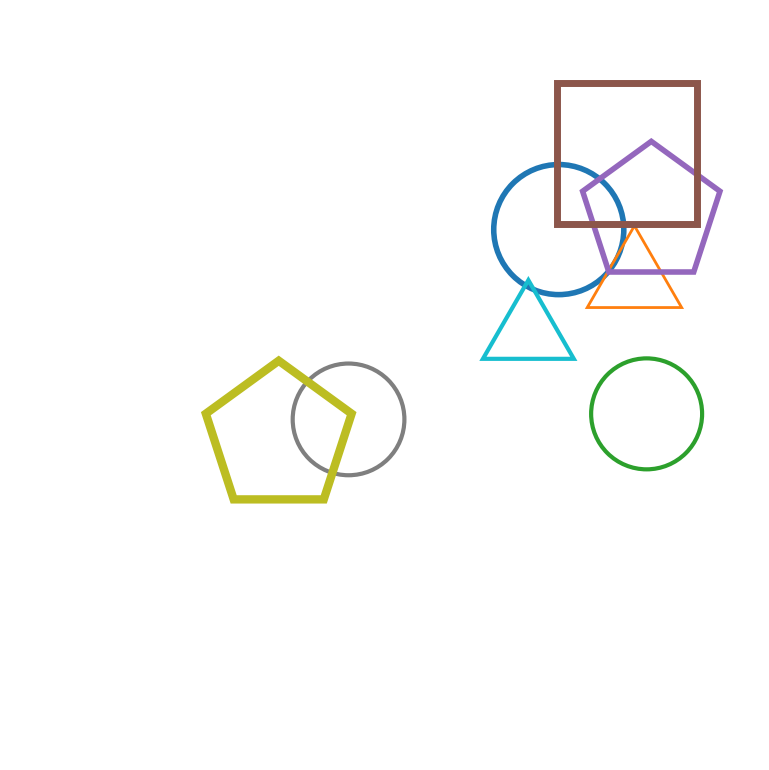[{"shape": "circle", "thickness": 2, "radius": 0.42, "center": [0.726, 0.702]}, {"shape": "triangle", "thickness": 1, "radius": 0.35, "center": [0.824, 0.636]}, {"shape": "circle", "thickness": 1.5, "radius": 0.36, "center": [0.84, 0.463]}, {"shape": "pentagon", "thickness": 2, "radius": 0.47, "center": [0.846, 0.723]}, {"shape": "square", "thickness": 2.5, "radius": 0.46, "center": [0.814, 0.801]}, {"shape": "circle", "thickness": 1.5, "radius": 0.36, "center": [0.453, 0.455]}, {"shape": "pentagon", "thickness": 3, "radius": 0.5, "center": [0.362, 0.432]}, {"shape": "triangle", "thickness": 1.5, "radius": 0.34, "center": [0.686, 0.568]}]